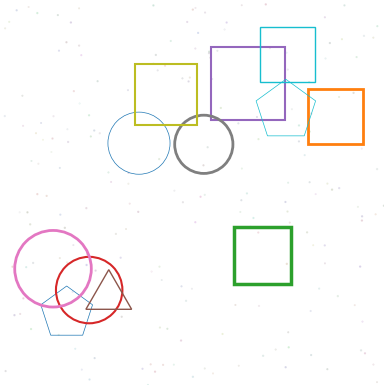[{"shape": "pentagon", "thickness": 0.5, "radius": 0.35, "center": [0.173, 0.186]}, {"shape": "circle", "thickness": 0.5, "radius": 0.4, "center": [0.361, 0.628]}, {"shape": "square", "thickness": 2, "radius": 0.36, "center": [0.872, 0.697]}, {"shape": "square", "thickness": 2.5, "radius": 0.37, "center": [0.682, 0.336]}, {"shape": "circle", "thickness": 1.5, "radius": 0.43, "center": [0.232, 0.247]}, {"shape": "square", "thickness": 1.5, "radius": 0.48, "center": [0.645, 0.783]}, {"shape": "triangle", "thickness": 1, "radius": 0.34, "center": [0.283, 0.231]}, {"shape": "circle", "thickness": 2, "radius": 0.5, "center": [0.138, 0.302]}, {"shape": "circle", "thickness": 2, "radius": 0.38, "center": [0.529, 0.625]}, {"shape": "square", "thickness": 1.5, "radius": 0.4, "center": [0.431, 0.755]}, {"shape": "pentagon", "thickness": 0.5, "radius": 0.41, "center": [0.742, 0.713]}, {"shape": "square", "thickness": 1, "radius": 0.36, "center": [0.746, 0.859]}]